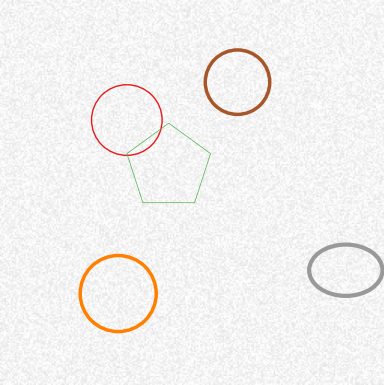[{"shape": "circle", "thickness": 1, "radius": 0.46, "center": [0.329, 0.688]}, {"shape": "pentagon", "thickness": 0.5, "radius": 0.57, "center": [0.438, 0.566]}, {"shape": "circle", "thickness": 2.5, "radius": 0.49, "center": [0.307, 0.238]}, {"shape": "circle", "thickness": 2.5, "radius": 0.42, "center": [0.617, 0.787]}, {"shape": "oval", "thickness": 3, "radius": 0.48, "center": [0.898, 0.298]}]